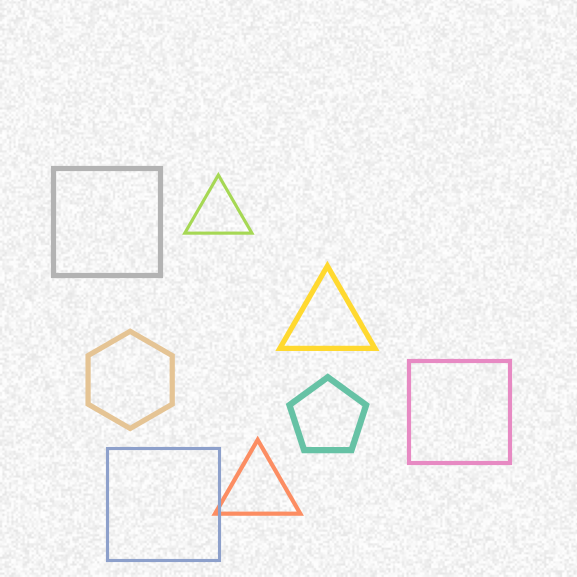[{"shape": "pentagon", "thickness": 3, "radius": 0.35, "center": [0.568, 0.276]}, {"shape": "triangle", "thickness": 2, "radius": 0.43, "center": [0.446, 0.152]}, {"shape": "square", "thickness": 1.5, "radius": 0.48, "center": [0.282, 0.127]}, {"shape": "square", "thickness": 2, "radius": 0.44, "center": [0.796, 0.286]}, {"shape": "triangle", "thickness": 1.5, "radius": 0.34, "center": [0.378, 0.629]}, {"shape": "triangle", "thickness": 2.5, "radius": 0.48, "center": [0.567, 0.443]}, {"shape": "hexagon", "thickness": 2.5, "radius": 0.42, "center": [0.225, 0.341]}, {"shape": "square", "thickness": 2.5, "radius": 0.46, "center": [0.185, 0.616]}]